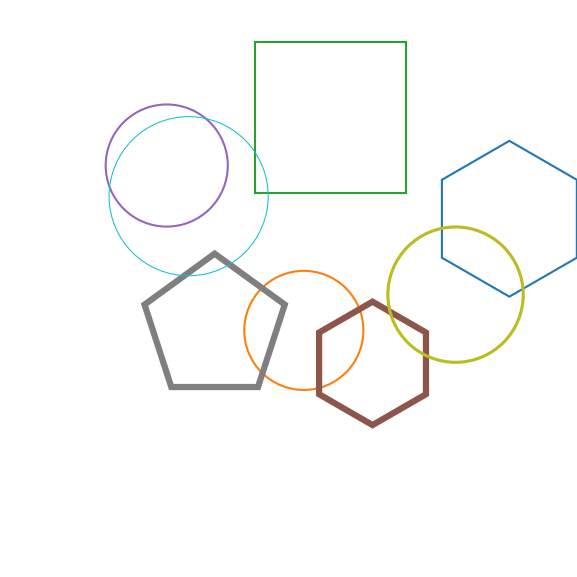[{"shape": "hexagon", "thickness": 1, "radius": 0.67, "center": [0.882, 0.62]}, {"shape": "circle", "thickness": 1, "radius": 0.52, "center": [0.526, 0.427]}, {"shape": "square", "thickness": 1, "radius": 0.65, "center": [0.572, 0.796]}, {"shape": "circle", "thickness": 1, "radius": 0.53, "center": [0.289, 0.713]}, {"shape": "hexagon", "thickness": 3, "radius": 0.53, "center": [0.645, 0.37]}, {"shape": "pentagon", "thickness": 3, "radius": 0.64, "center": [0.372, 0.432]}, {"shape": "circle", "thickness": 1.5, "radius": 0.59, "center": [0.789, 0.489]}, {"shape": "circle", "thickness": 0.5, "radius": 0.69, "center": [0.327, 0.659]}]